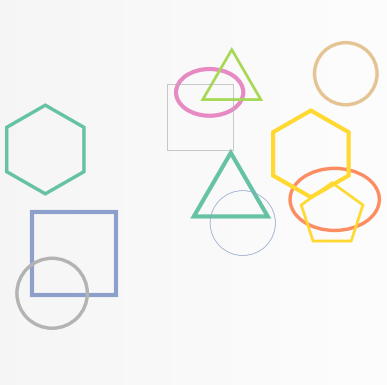[{"shape": "hexagon", "thickness": 2.5, "radius": 0.58, "center": [0.117, 0.612]}, {"shape": "triangle", "thickness": 3, "radius": 0.55, "center": [0.596, 0.493]}, {"shape": "oval", "thickness": 2.5, "radius": 0.58, "center": [0.864, 0.482]}, {"shape": "square", "thickness": 3, "radius": 0.54, "center": [0.192, 0.343]}, {"shape": "circle", "thickness": 0.5, "radius": 0.42, "center": [0.627, 0.421]}, {"shape": "oval", "thickness": 3, "radius": 0.43, "center": [0.541, 0.76]}, {"shape": "triangle", "thickness": 2, "radius": 0.43, "center": [0.598, 0.785]}, {"shape": "hexagon", "thickness": 3, "radius": 0.56, "center": [0.802, 0.6]}, {"shape": "pentagon", "thickness": 2, "radius": 0.42, "center": [0.857, 0.442]}, {"shape": "circle", "thickness": 2.5, "radius": 0.4, "center": [0.892, 0.809]}, {"shape": "circle", "thickness": 2.5, "radius": 0.45, "center": [0.135, 0.238]}, {"shape": "square", "thickness": 0.5, "radius": 0.43, "center": [0.517, 0.696]}]